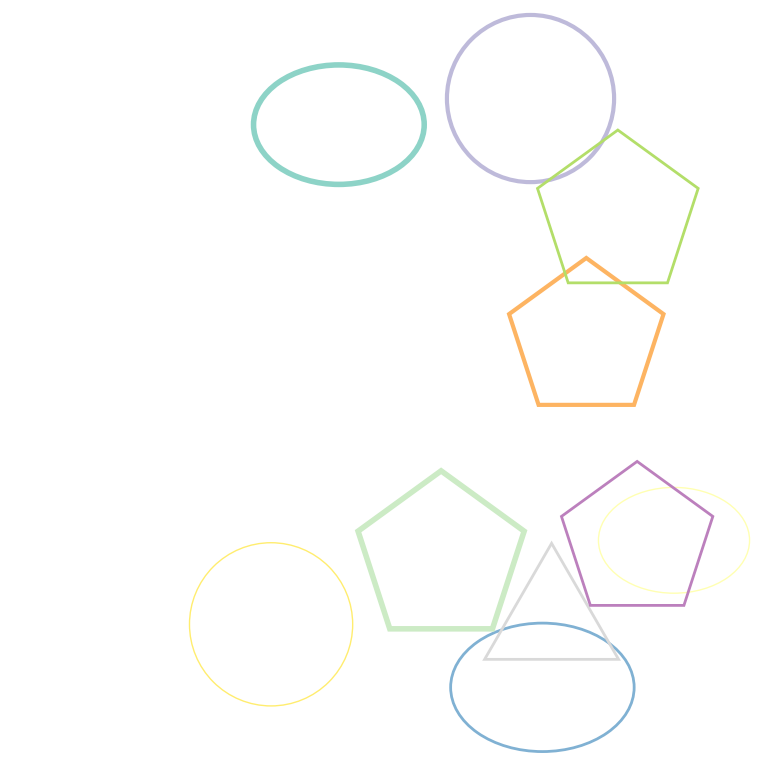[{"shape": "oval", "thickness": 2, "radius": 0.55, "center": [0.44, 0.838]}, {"shape": "oval", "thickness": 0.5, "radius": 0.49, "center": [0.875, 0.298]}, {"shape": "circle", "thickness": 1.5, "radius": 0.54, "center": [0.689, 0.872]}, {"shape": "oval", "thickness": 1, "radius": 0.6, "center": [0.704, 0.107]}, {"shape": "pentagon", "thickness": 1.5, "radius": 0.53, "center": [0.761, 0.56]}, {"shape": "pentagon", "thickness": 1, "radius": 0.55, "center": [0.802, 0.721]}, {"shape": "triangle", "thickness": 1, "radius": 0.5, "center": [0.716, 0.194]}, {"shape": "pentagon", "thickness": 1, "radius": 0.52, "center": [0.827, 0.297]}, {"shape": "pentagon", "thickness": 2, "radius": 0.57, "center": [0.573, 0.275]}, {"shape": "circle", "thickness": 0.5, "radius": 0.53, "center": [0.352, 0.189]}]